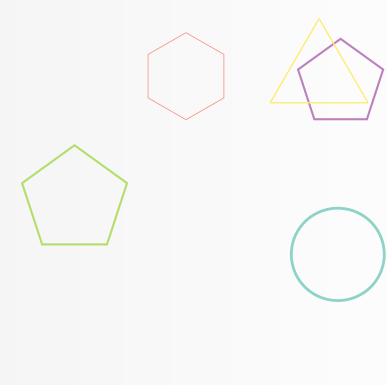[{"shape": "circle", "thickness": 2, "radius": 0.6, "center": [0.872, 0.339]}, {"shape": "hexagon", "thickness": 0.5, "radius": 0.56, "center": [0.48, 0.802]}, {"shape": "pentagon", "thickness": 1.5, "radius": 0.71, "center": [0.192, 0.48]}, {"shape": "pentagon", "thickness": 1.5, "radius": 0.58, "center": [0.879, 0.784]}, {"shape": "triangle", "thickness": 1, "radius": 0.73, "center": [0.824, 0.806]}]